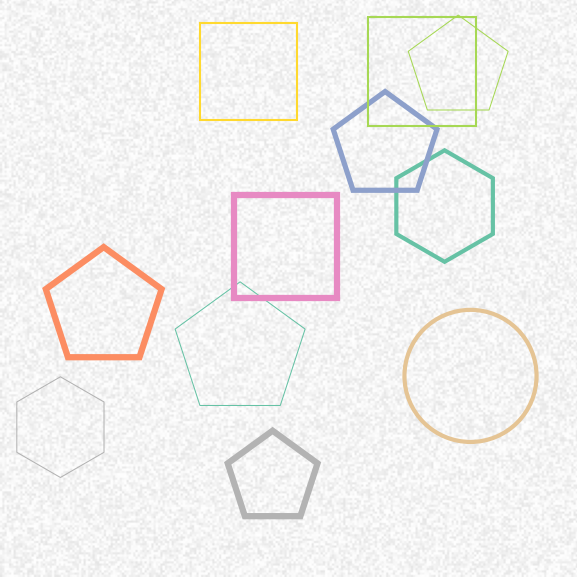[{"shape": "pentagon", "thickness": 0.5, "radius": 0.59, "center": [0.416, 0.393]}, {"shape": "hexagon", "thickness": 2, "radius": 0.48, "center": [0.77, 0.642]}, {"shape": "pentagon", "thickness": 3, "radius": 0.53, "center": [0.18, 0.466]}, {"shape": "pentagon", "thickness": 2.5, "radius": 0.47, "center": [0.667, 0.746]}, {"shape": "square", "thickness": 3, "radius": 0.45, "center": [0.495, 0.572]}, {"shape": "pentagon", "thickness": 0.5, "radius": 0.45, "center": [0.793, 0.882]}, {"shape": "square", "thickness": 1, "radius": 0.47, "center": [0.731, 0.875]}, {"shape": "square", "thickness": 1, "radius": 0.42, "center": [0.431, 0.876]}, {"shape": "circle", "thickness": 2, "radius": 0.57, "center": [0.815, 0.348]}, {"shape": "hexagon", "thickness": 0.5, "radius": 0.44, "center": [0.105, 0.259]}, {"shape": "pentagon", "thickness": 3, "radius": 0.41, "center": [0.472, 0.172]}]